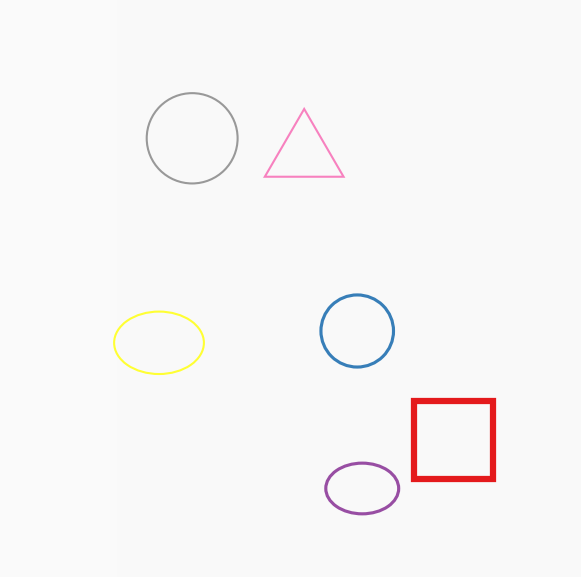[{"shape": "square", "thickness": 3, "radius": 0.34, "center": [0.78, 0.237]}, {"shape": "circle", "thickness": 1.5, "radius": 0.31, "center": [0.615, 0.426]}, {"shape": "oval", "thickness": 1.5, "radius": 0.31, "center": [0.623, 0.153]}, {"shape": "oval", "thickness": 1, "radius": 0.39, "center": [0.274, 0.406]}, {"shape": "triangle", "thickness": 1, "radius": 0.39, "center": [0.523, 0.732]}, {"shape": "circle", "thickness": 1, "radius": 0.39, "center": [0.331, 0.76]}]